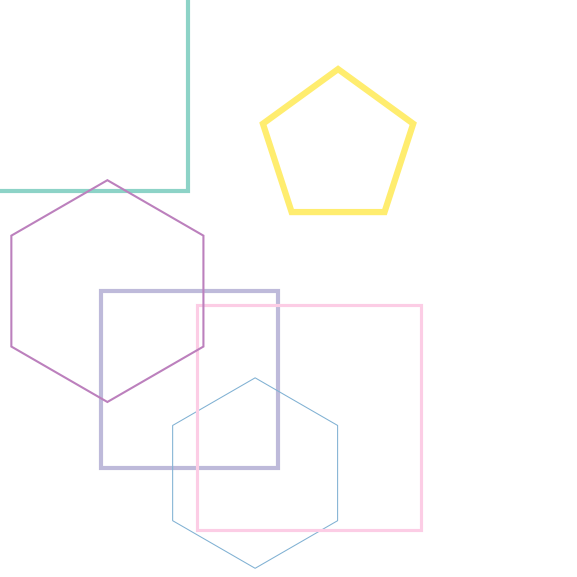[{"shape": "square", "thickness": 2, "radius": 0.95, "center": [0.137, 0.858]}, {"shape": "square", "thickness": 2, "radius": 0.77, "center": [0.328, 0.342]}, {"shape": "hexagon", "thickness": 0.5, "radius": 0.82, "center": [0.442, 0.18]}, {"shape": "square", "thickness": 1.5, "radius": 0.97, "center": [0.535, 0.277]}, {"shape": "hexagon", "thickness": 1, "radius": 0.96, "center": [0.186, 0.495]}, {"shape": "pentagon", "thickness": 3, "radius": 0.68, "center": [0.585, 0.743]}]